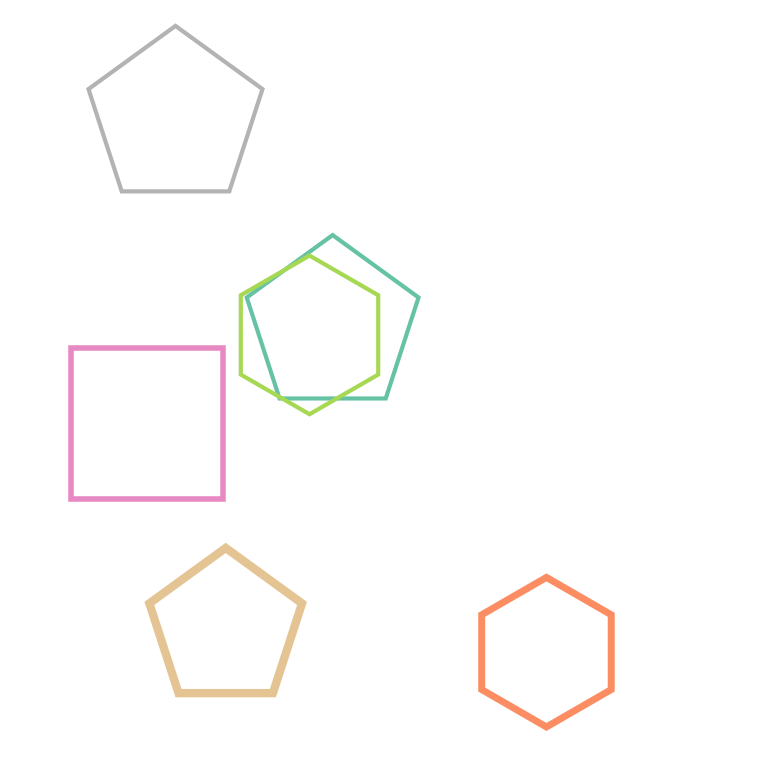[{"shape": "pentagon", "thickness": 1.5, "radius": 0.59, "center": [0.432, 0.577]}, {"shape": "hexagon", "thickness": 2.5, "radius": 0.49, "center": [0.71, 0.153]}, {"shape": "square", "thickness": 2, "radius": 0.49, "center": [0.191, 0.45]}, {"shape": "hexagon", "thickness": 1.5, "radius": 0.52, "center": [0.402, 0.565]}, {"shape": "pentagon", "thickness": 3, "radius": 0.52, "center": [0.293, 0.184]}, {"shape": "pentagon", "thickness": 1.5, "radius": 0.59, "center": [0.228, 0.848]}]